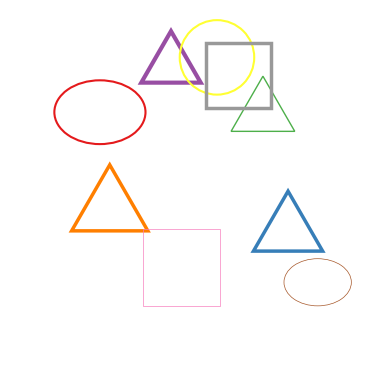[{"shape": "oval", "thickness": 1.5, "radius": 0.59, "center": [0.26, 0.709]}, {"shape": "triangle", "thickness": 2.5, "radius": 0.52, "center": [0.748, 0.4]}, {"shape": "triangle", "thickness": 1, "radius": 0.48, "center": [0.683, 0.707]}, {"shape": "triangle", "thickness": 3, "radius": 0.45, "center": [0.444, 0.83]}, {"shape": "triangle", "thickness": 2.5, "radius": 0.57, "center": [0.285, 0.458]}, {"shape": "circle", "thickness": 1.5, "radius": 0.48, "center": [0.564, 0.851]}, {"shape": "oval", "thickness": 0.5, "radius": 0.44, "center": [0.825, 0.267]}, {"shape": "square", "thickness": 0.5, "radius": 0.5, "center": [0.471, 0.305]}, {"shape": "square", "thickness": 2.5, "radius": 0.42, "center": [0.619, 0.803]}]